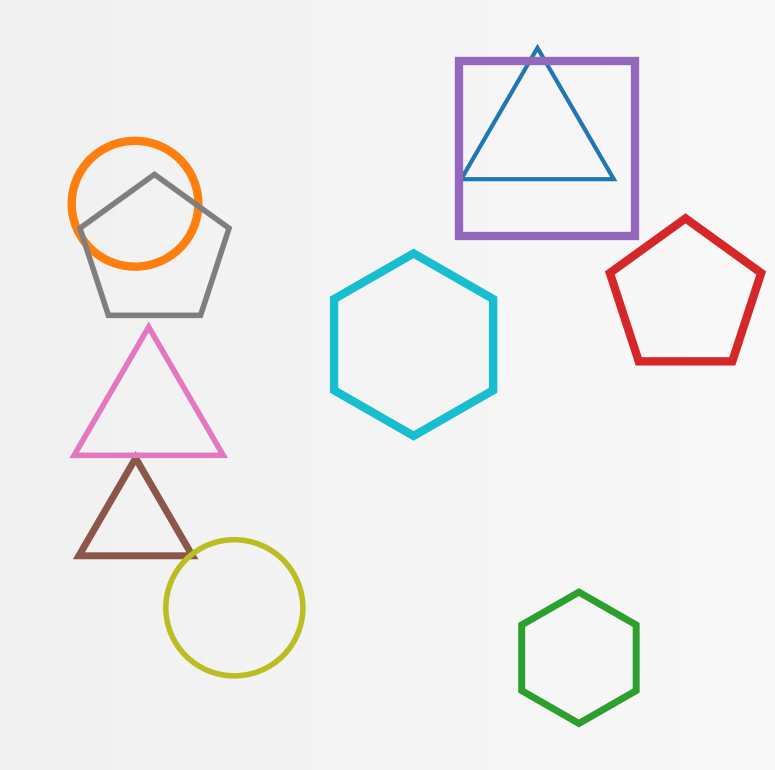[{"shape": "triangle", "thickness": 1.5, "radius": 0.57, "center": [0.694, 0.824]}, {"shape": "circle", "thickness": 3, "radius": 0.41, "center": [0.174, 0.735]}, {"shape": "hexagon", "thickness": 2.5, "radius": 0.43, "center": [0.747, 0.146]}, {"shape": "pentagon", "thickness": 3, "radius": 0.51, "center": [0.885, 0.614]}, {"shape": "square", "thickness": 3, "radius": 0.57, "center": [0.706, 0.807]}, {"shape": "triangle", "thickness": 2.5, "radius": 0.42, "center": [0.175, 0.32]}, {"shape": "triangle", "thickness": 2, "radius": 0.56, "center": [0.192, 0.464]}, {"shape": "pentagon", "thickness": 2, "radius": 0.51, "center": [0.199, 0.672]}, {"shape": "circle", "thickness": 2, "radius": 0.44, "center": [0.302, 0.211]}, {"shape": "hexagon", "thickness": 3, "radius": 0.59, "center": [0.534, 0.552]}]